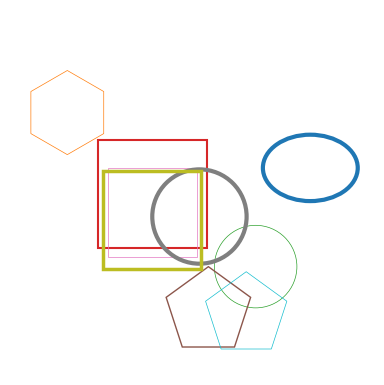[{"shape": "oval", "thickness": 3, "radius": 0.62, "center": [0.806, 0.564]}, {"shape": "hexagon", "thickness": 0.5, "radius": 0.55, "center": [0.175, 0.708]}, {"shape": "circle", "thickness": 0.5, "radius": 0.54, "center": [0.664, 0.308]}, {"shape": "square", "thickness": 1.5, "radius": 0.7, "center": [0.396, 0.495]}, {"shape": "pentagon", "thickness": 1, "radius": 0.58, "center": [0.541, 0.192]}, {"shape": "square", "thickness": 0.5, "radius": 0.58, "center": [0.397, 0.448]}, {"shape": "circle", "thickness": 3, "radius": 0.61, "center": [0.518, 0.438]}, {"shape": "square", "thickness": 2.5, "radius": 0.64, "center": [0.395, 0.428]}, {"shape": "pentagon", "thickness": 0.5, "radius": 0.55, "center": [0.64, 0.183]}]